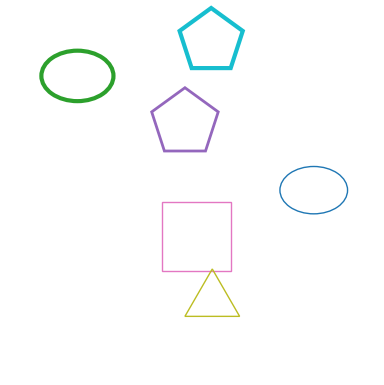[{"shape": "oval", "thickness": 1, "radius": 0.44, "center": [0.815, 0.506]}, {"shape": "oval", "thickness": 3, "radius": 0.47, "center": [0.201, 0.803]}, {"shape": "pentagon", "thickness": 2, "radius": 0.45, "center": [0.48, 0.681]}, {"shape": "square", "thickness": 1, "radius": 0.44, "center": [0.511, 0.386]}, {"shape": "triangle", "thickness": 1, "radius": 0.41, "center": [0.551, 0.219]}, {"shape": "pentagon", "thickness": 3, "radius": 0.43, "center": [0.548, 0.893]}]